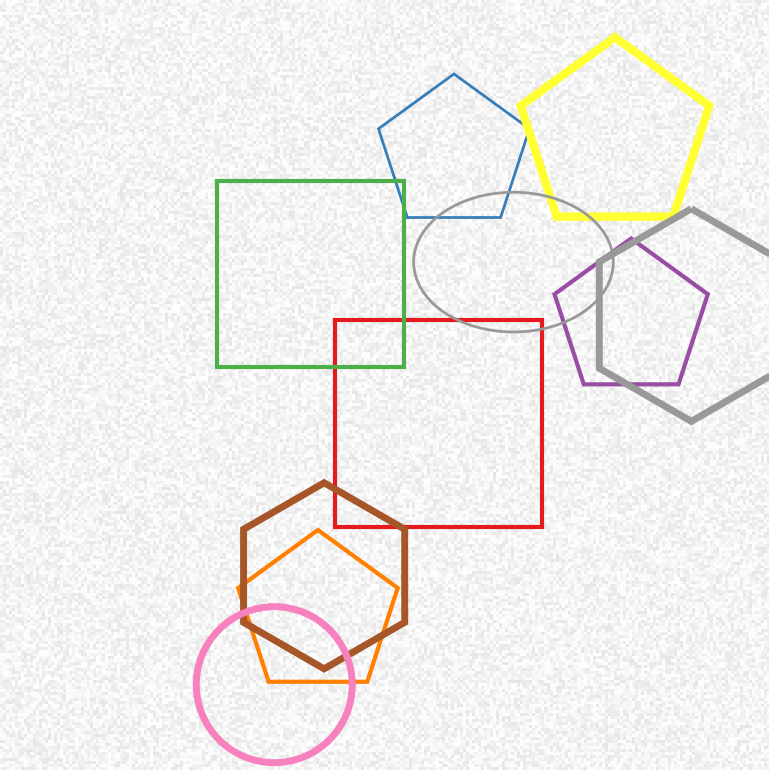[{"shape": "square", "thickness": 1.5, "radius": 0.67, "center": [0.569, 0.449]}, {"shape": "pentagon", "thickness": 1, "radius": 0.52, "center": [0.59, 0.801]}, {"shape": "square", "thickness": 1.5, "radius": 0.61, "center": [0.403, 0.644]}, {"shape": "pentagon", "thickness": 1.5, "radius": 0.52, "center": [0.82, 0.586]}, {"shape": "pentagon", "thickness": 1.5, "radius": 0.54, "center": [0.413, 0.203]}, {"shape": "pentagon", "thickness": 3, "radius": 0.64, "center": [0.799, 0.823]}, {"shape": "hexagon", "thickness": 2.5, "radius": 0.6, "center": [0.421, 0.252]}, {"shape": "circle", "thickness": 2.5, "radius": 0.51, "center": [0.356, 0.111]}, {"shape": "oval", "thickness": 1, "radius": 0.65, "center": [0.667, 0.66]}, {"shape": "hexagon", "thickness": 2.5, "radius": 0.69, "center": [0.898, 0.591]}]